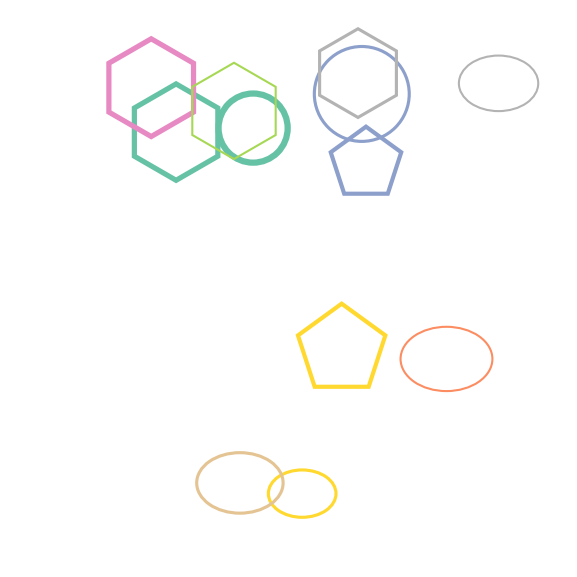[{"shape": "circle", "thickness": 3, "radius": 0.3, "center": [0.438, 0.777]}, {"shape": "hexagon", "thickness": 2.5, "radius": 0.42, "center": [0.305, 0.77]}, {"shape": "oval", "thickness": 1, "radius": 0.4, "center": [0.773, 0.378]}, {"shape": "circle", "thickness": 1.5, "radius": 0.41, "center": [0.626, 0.836]}, {"shape": "pentagon", "thickness": 2, "radius": 0.32, "center": [0.634, 0.716]}, {"shape": "hexagon", "thickness": 2.5, "radius": 0.42, "center": [0.262, 0.847]}, {"shape": "hexagon", "thickness": 1, "radius": 0.42, "center": [0.405, 0.807]}, {"shape": "pentagon", "thickness": 2, "radius": 0.4, "center": [0.592, 0.394]}, {"shape": "oval", "thickness": 1.5, "radius": 0.29, "center": [0.523, 0.144]}, {"shape": "oval", "thickness": 1.5, "radius": 0.37, "center": [0.415, 0.163]}, {"shape": "oval", "thickness": 1, "radius": 0.34, "center": [0.863, 0.855]}, {"shape": "hexagon", "thickness": 1.5, "radius": 0.38, "center": [0.62, 0.873]}]